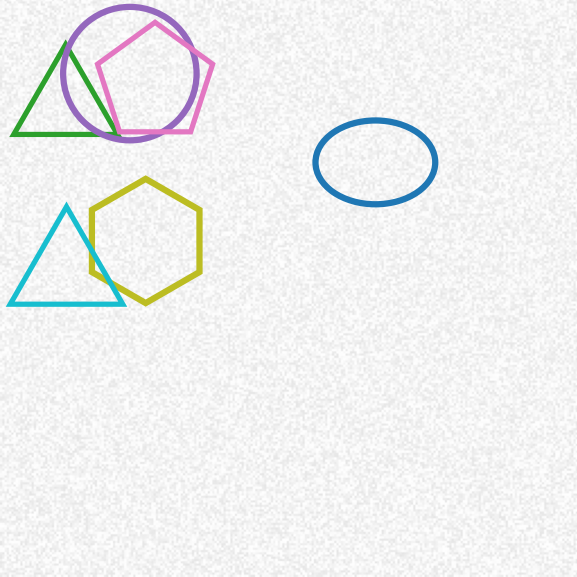[{"shape": "oval", "thickness": 3, "radius": 0.52, "center": [0.65, 0.718]}, {"shape": "triangle", "thickness": 2.5, "radius": 0.52, "center": [0.114, 0.818]}, {"shape": "circle", "thickness": 3, "radius": 0.58, "center": [0.225, 0.872]}, {"shape": "pentagon", "thickness": 2.5, "radius": 0.52, "center": [0.269, 0.856]}, {"shape": "hexagon", "thickness": 3, "radius": 0.54, "center": [0.252, 0.582]}, {"shape": "triangle", "thickness": 2.5, "radius": 0.56, "center": [0.115, 0.529]}]